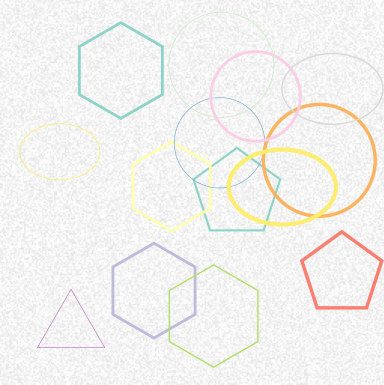[{"shape": "hexagon", "thickness": 2, "radius": 0.62, "center": [0.314, 0.817]}, {"shape": "pentagon", "thickness": 1.5, "radius": 0.59, "center": [0.615, 0.497]}, {"shape": "hexagon", "thickness": 2, "radius": 0.58, "center": [0.446, 0.516]}, {"shape": "hexagon", "thickness": 2, "radius": 0.62, "center": [0.4, 0.245]}, {"shape": "pentagon", "thickness": 2.5, "radius": 0.55, "center": [0.888, 0.289]}, {"shape": "circle", "thickness": 0.5, "radius": 0.59, "center": [0.57, 0.629]}, {"shape": "circle", "thickness": 2.5, "radius": 0.73, "center": [0.829, 0.584]}, {"shape": "hexagon", "thickness": 1, "radius": 0.66, "center": [0.555, 0.179]}, {"shape": "circle", "thickness": 2, "radius": 0.58, "center": [0.664, 0.75]}, {"shape": "oval", "thickness": 1, "radius": 0.66, "center": [0.864, 0.769]}, {"shape": "triangle", "thickness": 0.5, "radius": 0.51, "center": [0.185, 0.148]}, {"shape": "circle", "thickness": 0.5, "radius": 0.68, "center": [0.575, 0.832]}, {"shape": "oval", "thickness": 3, "radius": 0.7, "center": [0.733, 0.514]}, {"shape": "oval", "thickness": 0.5, "radius": 0.52, "center": [0.155, 0.606]}]